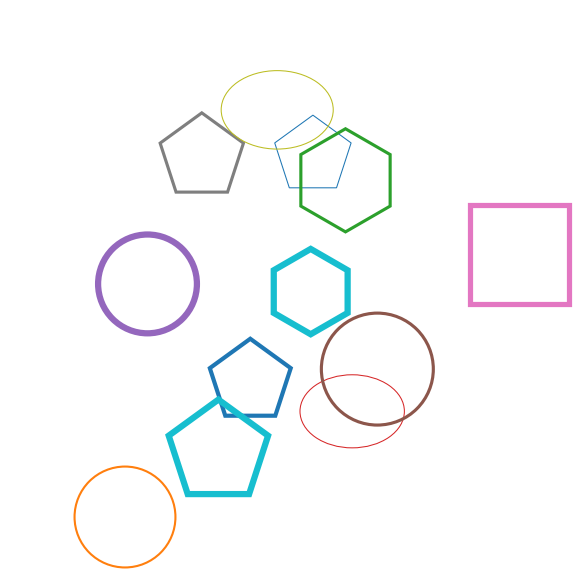[{"shape": "pentagon", "thickness": 0.5, "radius": 0.35, "center": [0.542, 0.73]}, {"shape": "pentagon", "thickness": 2, "radius": 0.37, "center": [0.433, 0.339]}, {"shape": "circle", "thickness": 1, "radius": 0.44, "center": [0.216, 0.104]}, {"shape": "hexagon", "thickness": 1.5, "radius": 0.45, "center": [0.598, 0.687]}, {"shape": "oval", "thickness": 0.5, "radius": 0.45, "center": [0.61, 0.287]}, {"shape": "circle", "thickness": 3, "radius": 0.43, "center": [0.255, 0.508]}, {"shape": "circle", "thickness": 1.5, "radius": 0.48, "center": [0.653, 0.36]}, {"shape": "square", "thickness": 2.5, "radius": 0.43, "center": [0.9, 0.559]}, {"shape": "pentagon", "thickness": 1.5, "radius": 0.38, "center": [0.349, 0.728]}, {"shape": "oval", "thickness": 0.5, "radius": 0.49, "center": [0.48, 0.809]}, {"shape": "pentagon", "thickness": 3, "radius": 0.45, "center": [0.378, 0.217]}, {"shape": "hexagon", "thickness": 3, "radius": 0.37, "center": [0.538, 0.494]}]